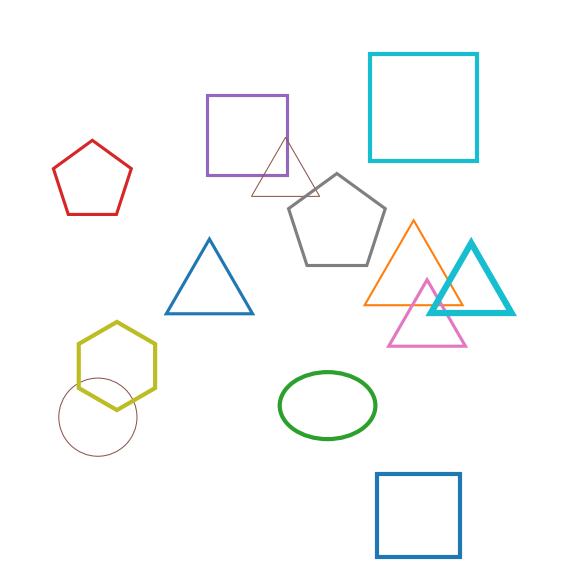[{"shape": "triangle", "thickness": 1.5, "radius": 0.43, "center": [0.363, 0.499]}, {"shape": "square", "thickness": 2, "radius": 0.36, "center": [0.725, 0.106]}, {"shape": "triangle", "thickness": 1, "radius": 0.49, "center": [0.716, 0.52]}, {"shape": "oval", "thickness": 2, "radius": 0.41, "center": [0.567, 0.297]}, {"shape": "pentagon", "thickness": 1.5, "radius": 0.35, "center": [0.16, 0.685]}, {"shape": "square", "thickness": 1.5, "radius": 0.35, "center": [0.428, 0.765]}, {"shape": "circle", "thickness": 0.5, "radius": 0.34, "center": [0.17, 0.277]}, {"shape": "triangle", "thickness": 0.5, "radius": 0.34, "center": [0.494, 0.693]}, {"shape": "triangle", "thickness": 1.5, "radius": 0.38, "center": [0.74, 0.438]}, {"shape": "pentagon", "thickness": 1.5, "radius": 0.44, "center": [0.583, 0.611]}, {"shape": "hexagon", "thickness": 2, "radius": 0.38, "center": [0.202, 0.365]}, {"shape": "triangle", "thickness": 3, "radius": 0.4, "center": [0.816, 0.498]}, {"shape": "square", "thickness": 2, "radius": 0.46, "center": [0.733, 0.812]}]